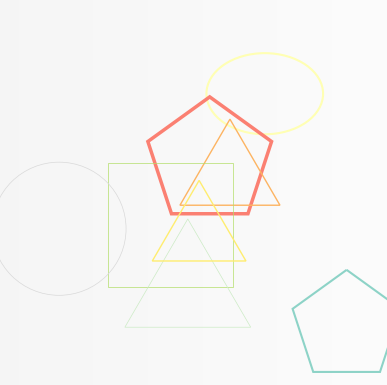[{"shape": "pentagon", "thickness": 1.5, "radius": 0.73, "center": [0.894, 0.152]}, {"shape": "oval", "thickness": 1.5, "radius": 0.75, "center": [0.683, 0.757]}, {"shape": "pentagon", "thickness": 2.5, "radius": 0.84, "center": [0.541, 0.581]}, {"shape": "triangle", "thickness": 1, "radius": 0.75, "center": [0.593, 0.541]}, {"shape": "square", "thickness": 0.5, "radius": 0.81, "center": [0.44, 0.415]}, {"shape": "circle", "thickness": 0.5, "radius": 0.86, "center": [0.152, 0.406]}, {"shape": "triangle", "thickness": 0.5, "radius": 0.94, "center": [0.485, 0.244]}, {"shape": "triangle", "thickness": 1, "radius": 0.7, "center": [0.514, 0.392]}]